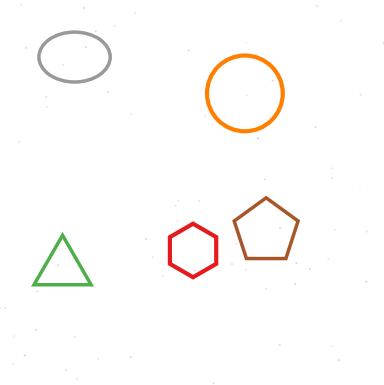[{"shape": "hexagon", "thickness": 3, "radius": 0.35, "center": [0.501, 0.349]}, {"shape": "triangle", "thickness": 2.5, "radius": 0.43, "center": [0.162, 0.303]}, {"shape": "circle", "thickness": 3, "radius": 0.49, "center": [0.636, 0.757]}, {"shape": "pentagon", "thickness": 2.5, "radius": 0.44, "center": [0.691, 0.399]}, {"shape": "oval", "thickness": 2.5, "radius": 0.46, "center": [0.194, 0.852]}]